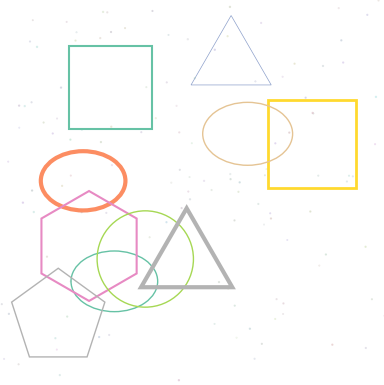[{"shape": "oval", "thickness": 1, "radius": 0.56, "center": [0.297, 0.269]}, {"shape": "square", "thickness": 1.5, "radius": 0.54, "center": [0.286, 0.772]}, {"shape": "oval", "thickness": 3, "radius": 0.55, "center": [0.216, 0.53]}, {"shape": "triangle", "thickness": 0.5, "radius": 0.6, "center": [0.6, 0.839]}, {"shape": "hexagon", "thickness": 1.5, "radius": 0.71, "center": [0.231, 0.361]}, {"shape": "circle", "thickness": 1, "radius": 0.63, "center": [0.377, 0.327]}, {"shape": "square", "thickness": 2, "radius": 0.57, "center": [0.811, 0.627]}, {"shape": "oval", "thickness": 1, "radius": 0.58, "center": [0.643, 0.652]}, {"shape": "pentagon", "thickness": 1, "radius": 0.64, "center": [0.151, 0.176]}, {"shape": "triangle", "thickness": 3, "radius": 0.68, "center": [0.485, 0.322]}]